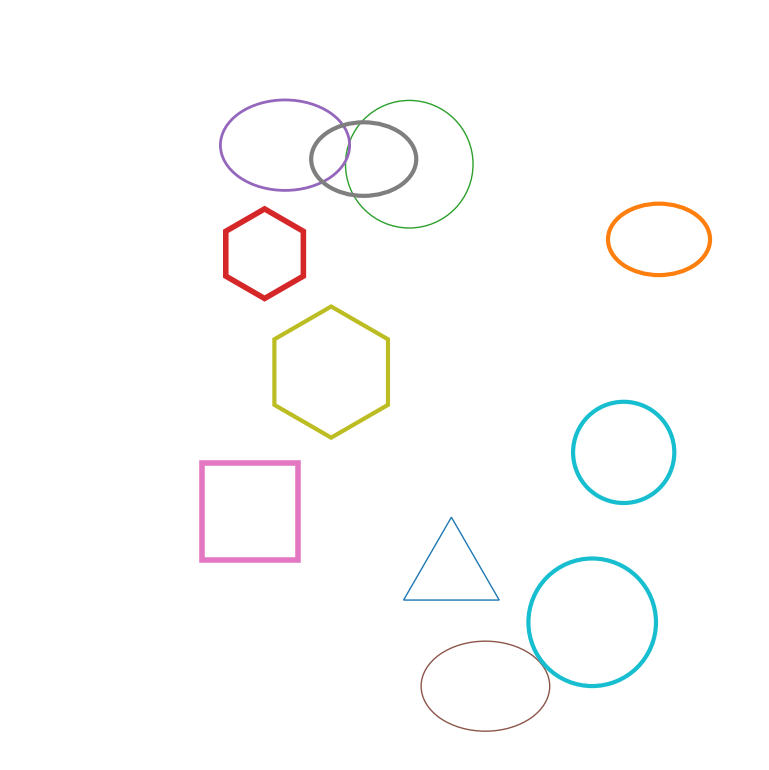[{"shape": "triangle", "thickness": 0.5, "radius": 0.36, "center": [0.586, 0.257]}, {"shape": "oval", "thickness": 1.5, "radius": 0.33, "center": [0.856, 0.689]}, {"shape": "circle", "thickness": 0.5, "radius": 0.41, "center": [0.532, 0.787]}, {"shape": "hexagon", "thickness": 2, "radius": 0.29, "center": [0.344, 0.671]}, {"shape": "oval", "thickness": 1, "radius": 0.42, "center": [0.37, 0.811]}, {"shape": "oval", "thickness": 0.5, "radius": 0.42, "center": [0.63, 0.109]}, {"shape": "square", "thickness": 2, "radius": 0.31, "center": [0.325, 0.336]}, {"shape": "oval", "thickness": 1.5, "radius": 0.34, "center": [0.472, 0.793]}, {"shape": "hexagon", "thickness": 1.5, "radius": 0.43, "center": [0.43, 0.517]}, {"shape": "circle", "thickness": 1.5, "radius": 0.41, "center": [0.769, 0.192]}, {"shape": "circle", "thickness": 1.5, "radius": 0.33, "center": [0.81, 0.412]}]